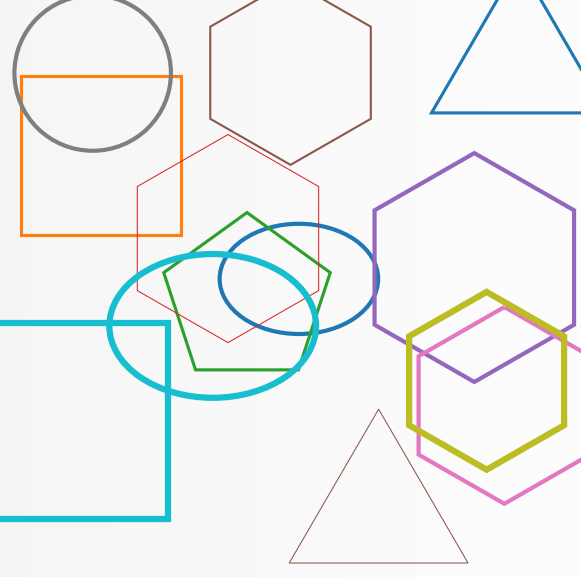[{"shape": "triangle", "thickness": 1.5, "radius": 0.87, "center": [0.893, 0.891]}, {"shape": "oval", "thickness": 2, "radius": 0.68, "center": [0.514, 0.516]}, {"shape": "square", "thickness": 1.5, "radius": 0.69, "center": [0.174, 0.73]}, {"shape": "pentagon", "thickness": 1.5, "radius": 0.75, "center": [0.425, 0.481]}, {"shape": "hexagon", "thickness": 0.5, "radius": 0.9, "center": [0.392, 0.586]}, {"shape": "hexagon", "thickness": 2, "radius": 0.99, "center": [0.816, 0.536]}, {"shape": "triangle", "thickness": 0.5, "radius": 0.89, "center": [0.651, 0.113]}, {"shape": "hexagon", "thickness": 1, "radius": 0.8, "center": [0.5, 0.873]}, {"shape": "hexagon", "thickness": 2, "radius": 0.85, "center": [0.868, 0.297]}, {"shape": "circle", "thickness": 2, "radius": 0.67, "center": [0.159, 0.873]}, {"shape": "hexagon", "thickness": 3, "radius": 0.77, "center": [0.837, 0.34]}, {"shape": "square", "thickness": 3, "radius": 0.85, "center": [0.119, 0.27]}, {"shape": "oval", "thickness": 3, "radius": 0.89, "center": [0.366, 0.435]}]